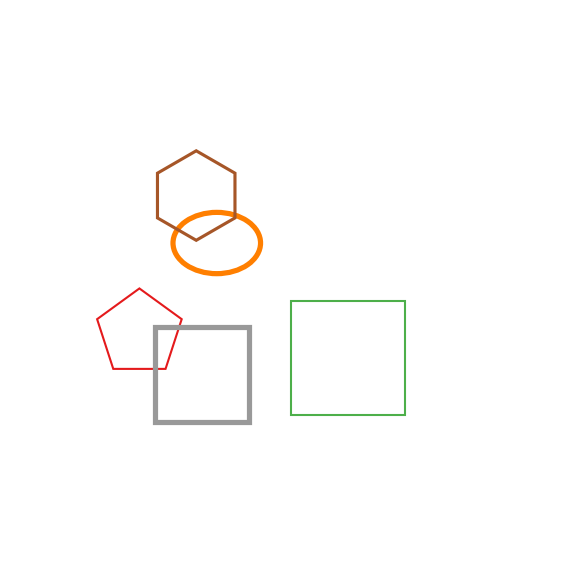[{"shape": "pentagon", "thickness": 1, "radius": 0.39, "center": [0.241, 0.423]}, {"shape": "square", "thickness": 1, "radius": 0.49, "center": [0.603, 0.379]}, {"shape": "oval", "thickness": 2.5, "radius": 0.38, "center": [0.375, 0.578]}, {"shape": "hexagon", "thickness": 1.5, "radius": 0.39, "center": [0.34, 0.661]}, {"shape": "square", "thickness": 2.5, "radius": 0.41, "center": [0.35, 0.351]}]